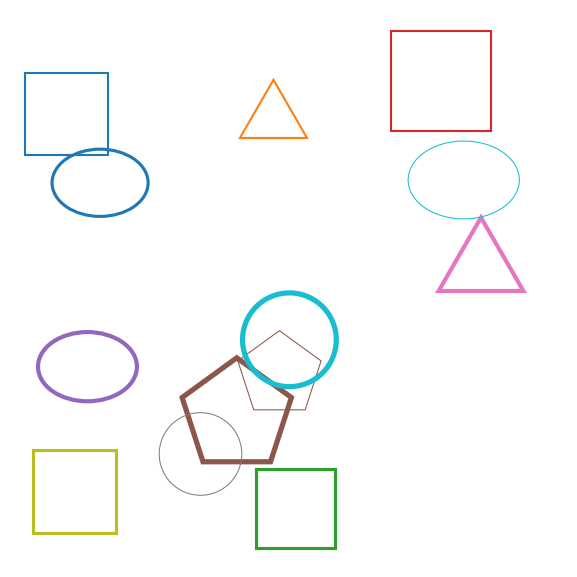[{"shape": "square", "thickness": 1, "radius": 0.36, "center": [0.115, 0.802]}, {"shape": "oval", "thickness": 1.5, "radius": 0.42, "center": [0.173, 0.683]}, {"shape": "triangle", "thickness": 1, "radius": 0.34, "center": [0.474, 0.794]}, {"shape": "square", "thickness": 1.5, "radius": 0.34, "center": [0.512, 0.119]}, {"shape": "square", "thickness": 1, "radius": 0.43, "center": [0.764, 0.859]}, {"shape": "oval", "thickness": 2, "radius": 0.43, "center": [0.151, 0.364]}, {"shape": "pentagon", "thickness": 0.5, "radius": 0.38, "center": [0.484, 0.351]}, {"shape": "pentagon", "thickness": 2.5, "radius": 0.5, "center": [0.41, 0.28]}, {"shape": "triangle", "thickness": 2, "radius": 0.42, "center": [0.833, 0.538]}, {"shape": "circle", "thickness": 0.5, "radius": 0.36, "center": [0.347, 0.213]}, {"shape": "square", "thickness": 1.5, "radius": 0.36, "center": [0.13, 0.148]}, {"shape": "oval", "thickness": 0.5, "radius": 0.48, "center": [0.803, 0.688]}, {"shape": "circle", "thickness": 2.5, "radius": 0.41, "center": [0.501, 0.411]}]